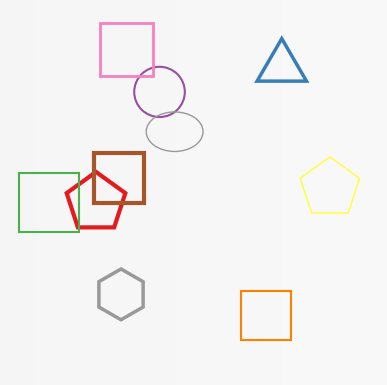[{"shape": "pentagon", "thickness": 3, "radius": 0.4, "center": [0.248, 0.474]}, {"shape": "triangle", "thickness": 2.5, "radius": 0.37, "center": [0.727, 0.826]}, {"shape": "square", "thickness": 1.5, "radius": 0.38, "center": [0.127, 0.474]}, {"shape": "circle", "thickness": 1.5, "radius": 0.33, "center": [0.412, 0.761]}, {"shape": "square", "thickness": 1.5, "radius": 0.32, "center": [0.687, 0.18]}, {"shape": "pentagon", "thickness": 1, "radius": 0.4, "center": [0.851, 0.512]}, {"shape": "square", "thickness": 3, "radius": 0.33, "center": [0.307, 0.538]}, {"shape": "square", "thickness": 2, "radius": 0.35, "center": [0.327, 0.872]}, {"shape": "oval", "thickness": 1, "radius": 0.37, "center": [0.451, 0.658]}, {"shape": "hexagon", "thickness": 2.5, "radius": 0.33, "center": [0.312, 0.235]}]